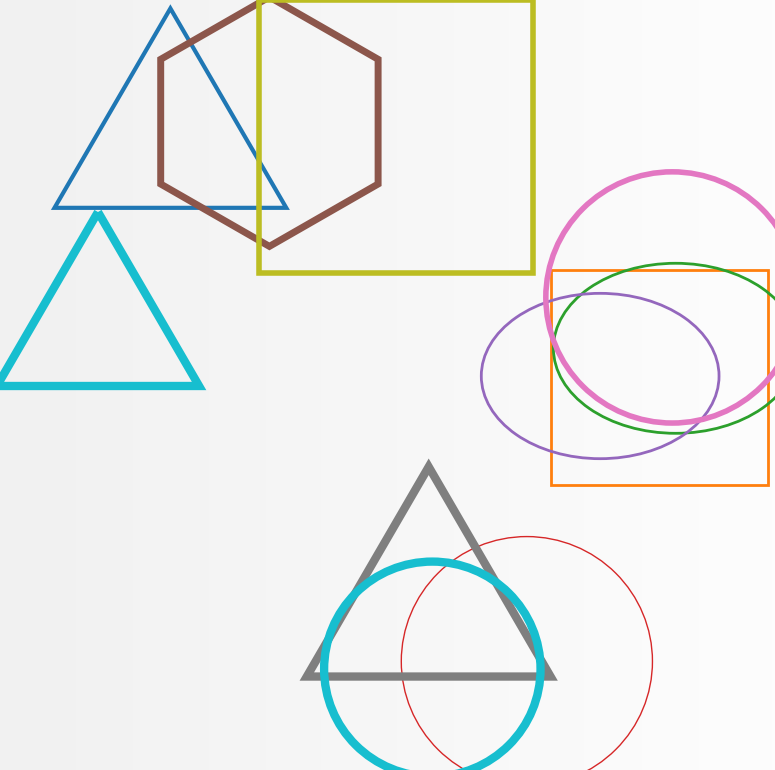[{"shape": "triangle", "thickness": 1.5, "radius": 0.86, "center": [0.22, 0.816]}, {"shape": "square", "thickness": 1, "radius": 0.7, "center": [0.851, 0.51]}, {"shape": "oval", "thickness": 1, "radius": 0.79, "center": [0.872, 0.548]}, {"shape": "circle", "thickness": 0.5, "radius": 0.81, "center": [0.68, 0.141]}, {"shape": "oval", "thickness": 1, "radius": 0.77, "center": [0.774, 0.512]}, {"shape": "hexagon", "thickness": 2.5, "radius": 0.81, "center": [0.348, 0.842]}, {"shape": "circle", "thickness": 2, "radius": 0.82, "center": [0.867, 0.614]}, {"shape": "triangle", "thickness": 3, "radius": 0.91, "center": [0.553, 0.212]}, {"shape": "square", "thickness": 2, "radius": 0.89, "center": [0.511, 0.823]}, {"shape": "triangle", "thickness": 3, "radius": 0.75, "center": [0.126, 0.574]}, {"shape": "circle", "thickness": 3, "radius": 0.7, "center": [0.558, 0.131]}]